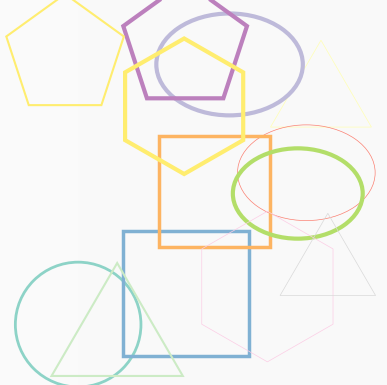[{"shape": "circle", "thickness": 2, "radius": 0.81, "center": [0.202, 0.157]}, {"shape": "triangle", "thickness": 0.5, "radius": 0.75, "center": [0.828, 0.745]}, {"shape": "oval", "thickness": 3, "radius": 0.95, "center": [0.592, 0.833]}, {"shape": "oval", "thickness": 0.5, "radius": 0.89, "center": [0.791, 0.551]}, {"shape": "square", "thickness": 2.5, "radius": 0.81, "center": [0.48, 0.236]}, {"shape": "square", "thickness": 2.5, "radius": 0.72, "center": [0.554, 0.502]}, {"shape": "oval", "thickness": 3, "radius": 0.84, "center": [0.768, 0.497]}, {"shape": "hexagon", "thickness": 0.5, "radius": 0.98, "center": [0.69, 0.256]}, {"shape": "triangle", "thickness": 0.5, "radius": 0.71, "center": [0.846, 0.304]}, {"shape": "pentagon", "thickness": 3, "radius": 0.84, "center": [0.478, 0.88]}, {"shape": "triangle", "thickness": 1.5, "radius": 0.98, "center": [0.302, 0.121]}, {"shape": "hexagon", "thickness": 3, "radius": 0.88, "center": [0.475, 0.724]}, {"shape": "pentagon", "thickness": 1.5, "radius": 0.8, "center": [0.168, 0.856]}]